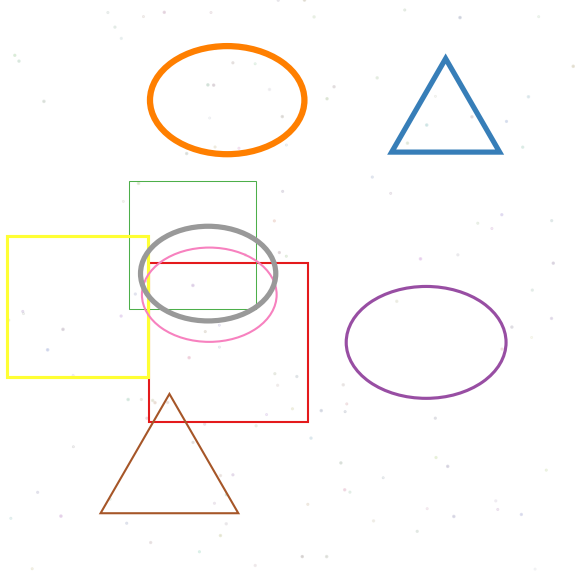[{"shape": "square", "thickness": 1, "radius": 0.69, "center": [0.396, 0.406]}, {"shape": "triangle", "thickness": 2.5, "radius": 0.54, "center": [0.772, 0.79]}, {"shape": "square", "thickness": 0.5, "radius": 0.55, "center": [0.334, 0.575]}, {"shape": "oval", "thickness": 1.5, "radius": 0.69, "center": [0.738, 0.406]}, {"shape": "oval", "thickness": 3, "radius": 0.67, "center": [0.393, 0.826]}, {"shape": "square", "thickness": 1.5, "radius": 0.61, "center": [0.134, 0.468]}, {"shape": "triangle", "thickness": 1, "radius": 0.69, "center": [0.293, 0.179]}, {"shape": "oval", "thickness": 1, "radius": 0.58, "center": [0.362, 0.489]}, {"shape": "oval", "thickness": 2.5, "radius": 0.59, "center": [0.36, 0.525]}]